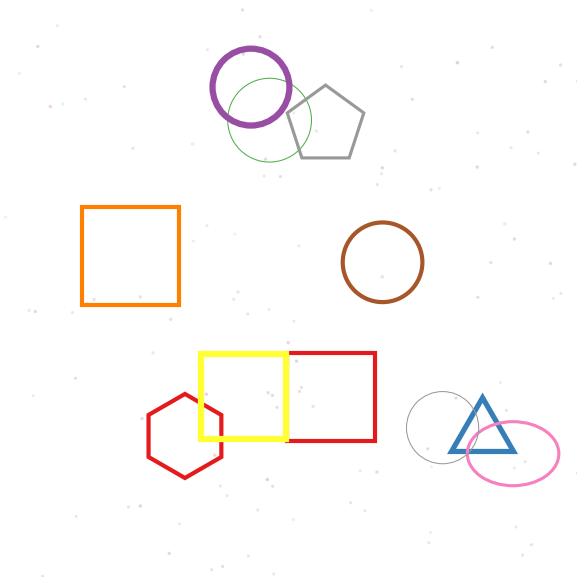[{"shape": "hexagon", "thickness": 2, "radius": 0.36, "center": [0.32, 0.244]}, {"shape": "square", "thickness": 2, "radius": 0.38, "center": [0.573, 0.312]}, {"shape": "triangle", "thickness": 2.5, "radius": 0.31, "center": [0.836, 0.248]}, {"shape": "circle", "thickness": 0.5, "radius": 0.36, "center": [0.467, 0.791]}, {"shape": "circle", "thickness": 3, "radius": 0.33, "center": [0.435, 0.848]}, {"shape": "square", "thickness": 2, "radius": 0.42, "center": [0.226, 0.556]}, {"shape": "square", "thickness": 3, "radius": 0.37, "center": [0.421, 0.312]}, {"shape": "circle", "thickness": 2, "radius": 0.34, "center": [0.662, 0.545]}, {"shape": "oval", "thickness": 1.5, "radius": 0.4, "center": [0.888, 0.214]}, {"shape": "circle", "thickness": 0.5, "radius": 0.31, "center": [0.766, 0.259]}, {"shape": "pentagon", "thickness": 1.5, "radius": 0.35, "center": [0.564, 0.782]}]